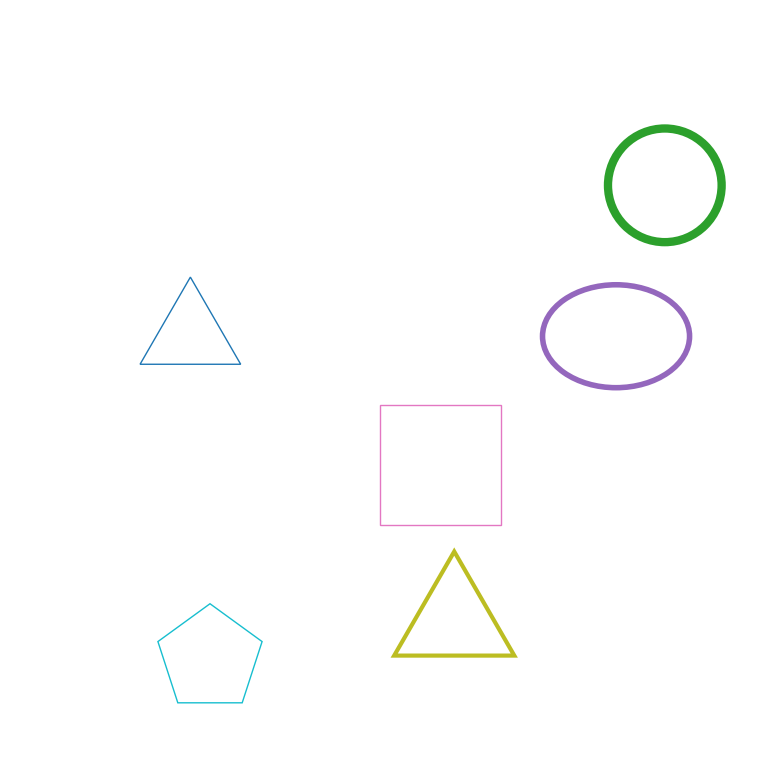[{"shape": "triangle", "thickness": 0.5, "radius": 0.38, "center": [0.247, 0.565]}, {"shape": "circle", "thickness": 3, "radius": 0.37, "center": [0.863, 0.759]}, {"shape": "oval", "thickness": 2, "radius": 0.48, "center": [0.8, 0.563]}, {"shape": "square", "thickness": 0.5, "radius": 0.39, "center": [0.572, 0.396]}, {"shape": "triangle", "thickness": 1.5, "radius": 0.45, "center": [0.59, 0.194]}, {"shape": "pentagon", "thickness": 0.5, "radius": 0.36, "center": [0.273, 0.145]}]